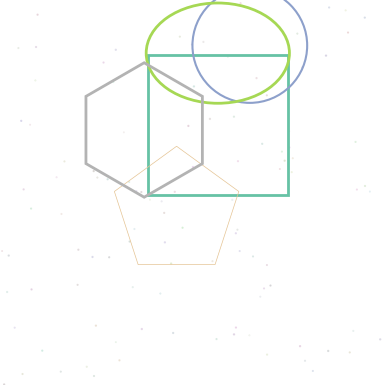[{"shape": "square", "thickness": 2, "radius": 0.91, "center": [0.565, 0.675]}, {"shape": "circle", "thickness": 1.5, "radius": 0.74, "center": [0.649, 0.882]}, {"shape": "oval", "thickness": 2, "radius": 0.93, "center": [0.566, 0.862]}, {"shape": "pentagon", "thickness": 0.5, "radius": 0.85, "center": [0.459, 0.45]}, {"shape": "hexagon", "thickness": 2, "radius": 0.87, "center": [0.374, 0.662]}]